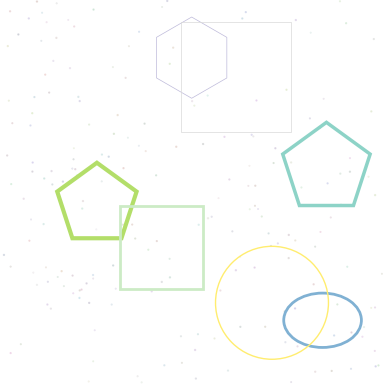[{"shape": "pentagon", "thickness": 2.5, "radius": 0.6, "center": [0.848, 0.563]}, {"shape": "hexagon", "thickness": 0.5, "radius": 0.53, "center": [0.498, 0.85]}, {"shape": "oval", "thickness": 2, "radius": 0.5, "center": [0.838, 0.168]}, {"shape": "pentagon", "thickness": 3, "radius": 0.54, "center": [0.252, 0.469]}, {"shape": "square", "thickness": 0.5, "radius": 0.72, "center": [0.613, 0.8]}, {"shape": "square", "thickness": 2, "radius": 0.53, "center": [0.419, 0.357]}, {"shape": "circle", "thickness": 1, "radius": 0.73, "center": [0.706, 0.214]}]